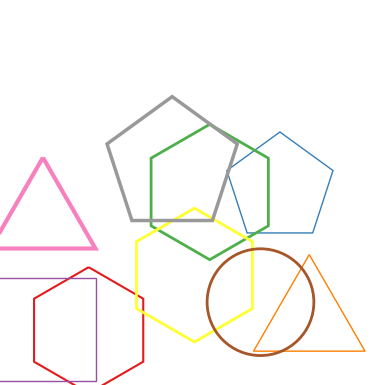[{"shape": "hexagon", "thickness": 1.5, "radius": 0.82, "center": [0.23, 0.142]}, {"shape": "pentagon", "thickness": 1, "radius": 0.72, "center": [0.727, 0.512]}, {"shape": "hexagon", "thickness": 2, "radius": 0.88, "center": [0.545, 0.501]}, {"shape": "square", "thickness": 1, "radius": 0.67, "center": [0.115, 0.143]}, {"shape": "triangle", "thickness": 1, "radius": 0.84, "center": [0.803, 0.172]}, {"shape": "hexagon", "thickness": 2, "radius": 0.87, "center": [0.505, 0.286]}, {"shape": "circle", "thickness": 2, "radius": 0.69, "center": [0.677, 0.215]}, {"shape": "triangle", "thickness": 3, "radius": 0.79, "center": [0.112, 0.433]}, {"shape": "pentagon", "thickness": 2.5, "radius": 0.89, "center": [0.447, 0.571]}]